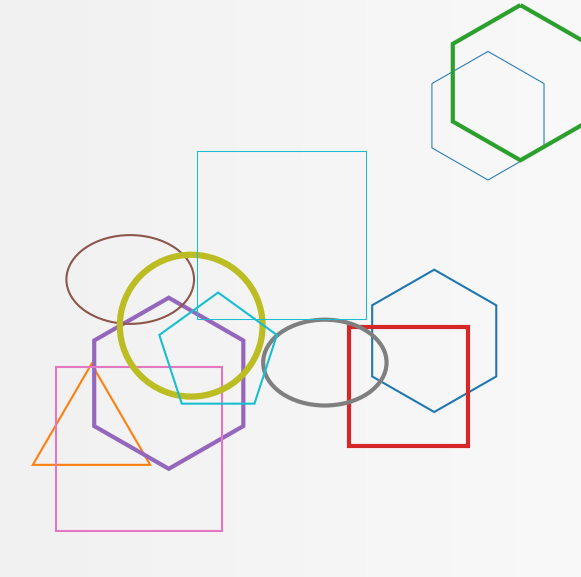[{"shape": "hexagon", "thickness": 1, "radius": 0.62, "center": [0.747, 0.409]}, {"shape": "hexagon", "thickness": 0.5, "radius": 0.56, "center": [0.84, 0.799]}, {"shape": "triangle", "thickness": 1, "radius": 0.58, "center": [0.157, 0.252]}, {"shape": "hexagon", "thickness": 2, "radius": 0.67, "center": [0.895, 0.856]}, {"shape": "square", "thickness": 2, "radius": 0.51, "center": [0.703, 0.329]}, {"shape": "hexagon", "thickness": 2, "radius": 0.74, "center": [0.29, 0.335]}, {"shape": "oval", "thickness": 1, "radius": 0.55, "center": [0.224, 0.515]}, {"shape": "square", "thickness": 1, "radius": 0.71, "center": [0.239, 0.221]}, {"shape": "oval", "thickness": 2, "radius": 0.53, "center": [0.559, 0.371]}, {"shape": "circle", "thickness": 3, "radius": 0.61, "center": [0.329, 0.435]}, {"shape": "square", "thickness": 0.5, "radius": 0.73, "center": [0.484, 0.592]}, {"shape": "pentagon", "thickness": 1, "radius": 0.53, "center": [0.375, 0.386]}]